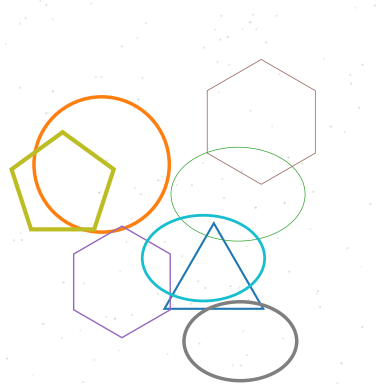[{"shape": "triangle", "thickness": 1.5, "radius": 0.74, "center": [0.555, 0.272]}, {"shape": "circle", "thickness": 2.5, "radius": 0.88, "center": [0.264, 0.573]}, {"shape": "oval", "thickness": 0.5, "radius": 0.87, "center": [0.618, 0.496]}, {"shape": "hexagon", "thickness": 1, "radius": 0.72, "center": [0.317, 0.268]}, {"shape": "hexagon", "thickness": 0.5, "radius": 0.81, "center": [0.679, 0.683]}, {"shape": "oval", "thickness": 2.5, "radius": 0.73, "center": [0.624, 0.114]}, {"shape": "pentagon", "thickness": 3, "radius": 0.7, "center": [0.163, 0.517]}, {"shape": "oval", "thickness": 2, "radius": 0.79, "center": [0.528, 0.33]}]